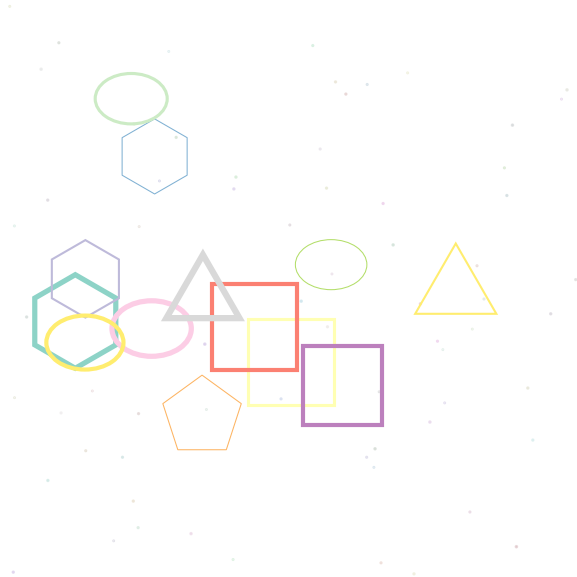[{"shape": "hexagon", "thickness": 2.5, "radius": 0.41, "center": [0.13, 0.442]}, {"shape": "square", "thickness": 1.5, "radius": 0.37, "center": [0.504, 0.372]}, {"shape": "hexagon", "thickness": 1, "radius": 0.34, "center": [0.148, 0.516]}, {"shape": "square", "thickness": 2, "radius": 0.37, "center": [0.441, 0.433]}, {"shape": "hexagon", "thickness": 0.5, "radius": 0.33, "center": [0.268, 0.728]}, {"shape": "pentagon", "thickness": 0.5, "radius": 0.36, "center": [0.35, 0.278]}, {"shape": "oval", "thickness": 0.5, "radius": 0.31, "center": [0.573, 0.541]}, {"shape": "oval", "thickness": 2.5, "radius": 0.34, "center": [0.263, 0.43]}, {"shape": "triangle", "thickness": 3, "radius": 0.37, "center": [0.351, 0.485]}, {"shape": "square", "thickness": 2, "radius": 0.34, "center": [0.593, 0.331]}, {"shape": "oval", "thickness": 1.5, "radius": 0.31, "center": [0.227, 0.828]}, {"shape": "triangle", "thickness": 1, "radius": 0.41, "center": [0.789, 0.496]}, {"shape": "oval", "thickness": 2, "radius": 0.33, "center": [0.147, 0.406]}]